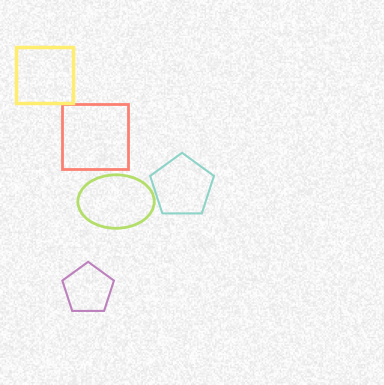[{"shape": "pentagon", "thickness": 1.5, "radius": 0.44, "center": [0.473, 0.516]}, {"shape": "square", "thickness": 2, "radius": 0.42, "center": [0.247, 0.646]}, {"shape": "oval", "thickness": 2, "radius": 0.5, "center": [0.301, 0.476]}, {"shape": "pentagon", "thickness": 1.5, "radius": 0.35, "center": [0.229, 0.249]}, {"shape": "square", "thickness": 2.5, "radius": 0.36, "center": [0.116, 0.805]}]